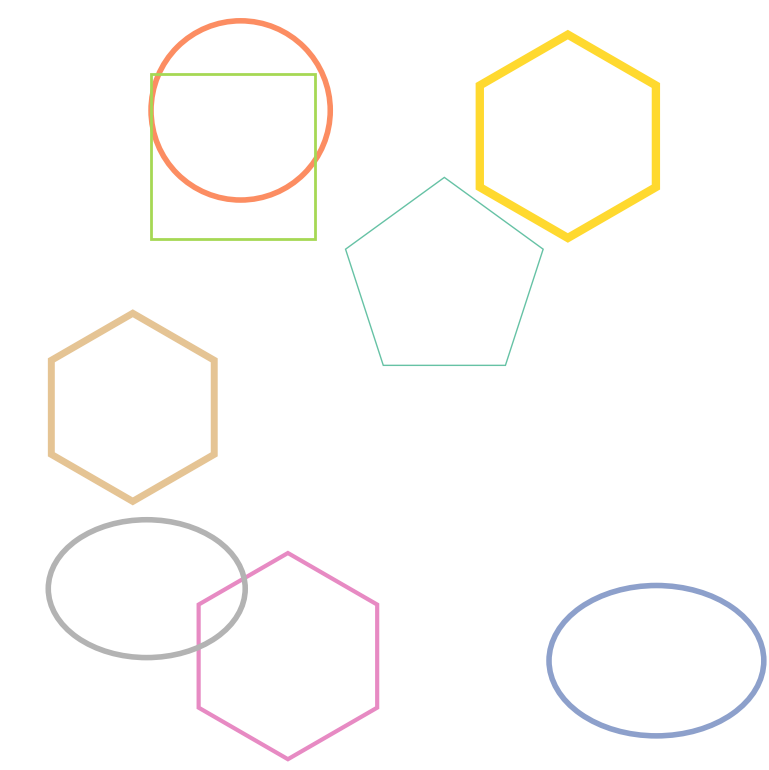[{"shape": "pentagon", "thickness": 0.5, "radius": 0.67, "center": [0.577, 0.635]}, {"shape": "circle", "thickness": 2, "radius": 0.58, "center": [0.313, 0.857]}, {"shape": "oval", "thickness": 2, "radius": 0.7, "center": [0.852, 0.142]}, {"shape": "hexagon", "thickness": 1.5, "radius": 0.67, "center": [0.374, 0.148]}, {"shape": "square", "thickness": 1, "radius": 0.53, "center": [0.303, 0.797]}, {"shape": "hexagon", "thickness": 3, "radius": 0.66, "center": [0.737, 0.823]}, {"shape": "hexagon", "thickness": 2.5, "radius": 0.61, "center": [0.172, 0.471]}, {"shape": "oval", "thickness": 2, "radius": 0.64, "center": [0.191, 0.236]}]